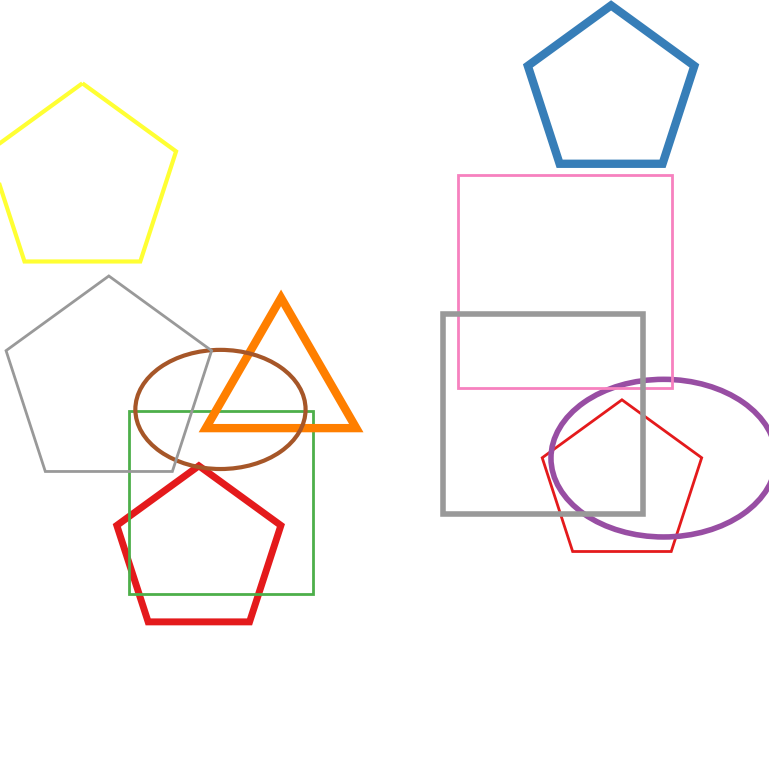[{"shape": "pentagon", "thickness": 1, "radius": 0.54, "center": [0.808, 0.372]}, {"shape": "pentagon", "thickness": 2.5, "radius": 0.56, "center": [0.258, 0.283]}, {"shape": "pentagon", "thickness": 3, "radius": 0.57, "center": [0.794, 0.879]}, {"shape": "square", "thickness": 1, "radius": 0.6, "center": [0.287, 0.347]}, {"shape": "oval", "thickness": 2, "radius": 0.73, "center": [0.862, 0.405]}, {"shape": "triangle", "thickness": 3, "radius": 0.56, "center": [0.365, 0.5]}, {"shape": "pentagon", "thickness": 1.5, "radius": 0.64, "center": [0.107, 0.764]}, {"shape": "oval", "thickness": 1.5, "radius": 0.55, "center": [0.286, 0.468]}, {"shape": "square", "thickness": 1, "radius": 0.69, "center": [0.734, 0.634]}, {"shape": "pentagon", "thickness": 1, "radius": 0.7, "center": [0.141, 0.501]}, {"shape": "square", "thickness": 2, "radius": 0.65, "center": [0.705, 0.462]}]